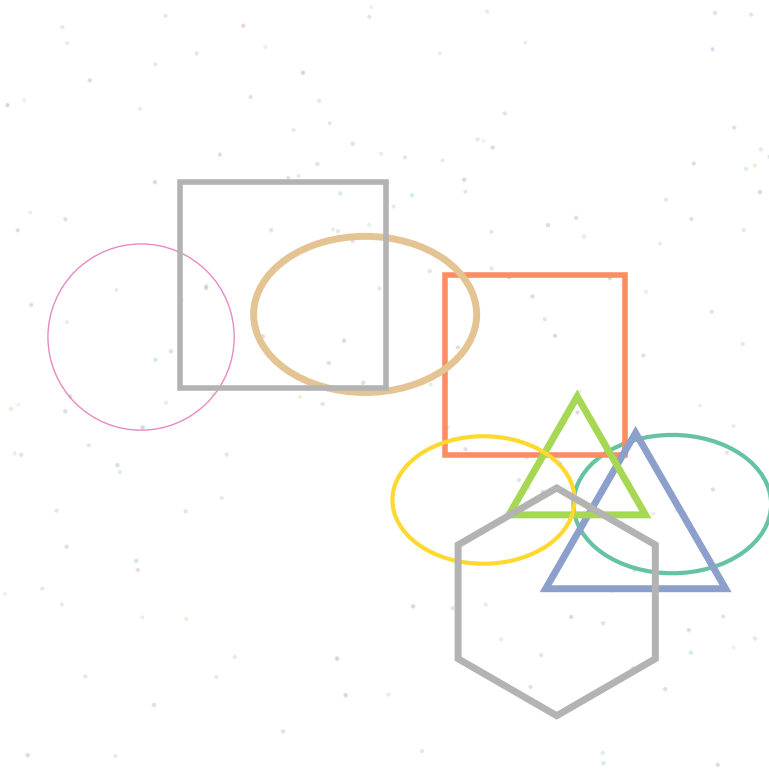[{"shape": "oval", "thickness": 1.5, "radius": 0.64, "center": [0.873, 0.345]}, {"shape": "square", "thickness": 2, "radius": 0.59, "center": [0.695, 0.526]}, {"shape": "triangle", "thickness": 2.5, "radius": 0.67, "center": [0.825, 0.303]}, {"shape": "circle", "thickness": 0.5, "radius": 0.6, "center": [0.183, 0.562]}, {"shape": "triangle", "thickness": 2.5, "radius": 0.51, "center": [0.75, 0.383]}, {"shape": "oval", "thickness": 1.5, "radius": 0.59, "center": [0.628, 0.351]}, {"shape": "oval", "thickness": 2.5, "radius": 0.72, "center": [0.474, 0.592]}, {"shape": "hexagon", "thickness": 2.5, "radius": 0.74, "center": [0.723, 0.218]}, {"shape": "square", "thickness": 2, "radius": 0.67, "center": [0.367, 0.63]}]